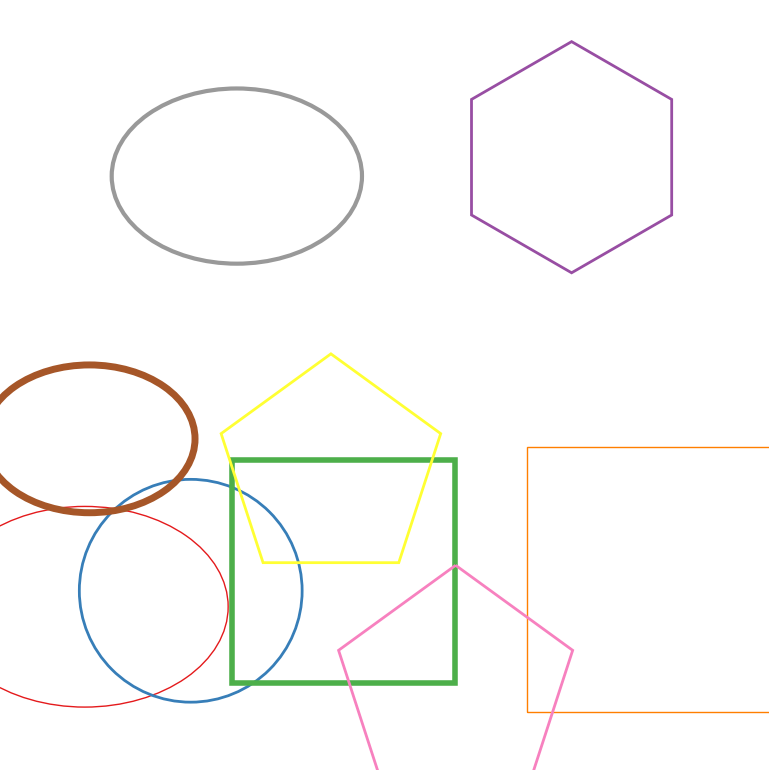[{"shape": "oval", "thickness": 0.5, "radius": 0.93, "center": [0.11, 0.212]}, {"shape": "circle", "thickness": 1, "radius": 0.72, "center": [0.248, 0.233]}, {"shape": "square", "thickness": 2, "radius": 0.72, "center": [0.447, 0.258]}, {"shape": "hexagon", "thickness": 1, "radius": 0.75, "center": [0.742, 0.796]}, {"shape": "square", "thickness": 0.5, "radius": 0.86, "center": [0.857, 0.247]}, {"shape": "pentagon", "thickness": 1, "radius": 0.75, "center": [0.43, 0.391]}, {"shape": "oval", "thickness": 2.5, "radius": 0.69, "center": [0.116, 0.43]}, {"shape": "pentagon", "thickness": 1, "radius": 0.8, "center": [0.592, 0.106]}, {"shape": "oval", "thickness": 1.5, "radius": 0.81, "center": [0.308, 0.771]}]